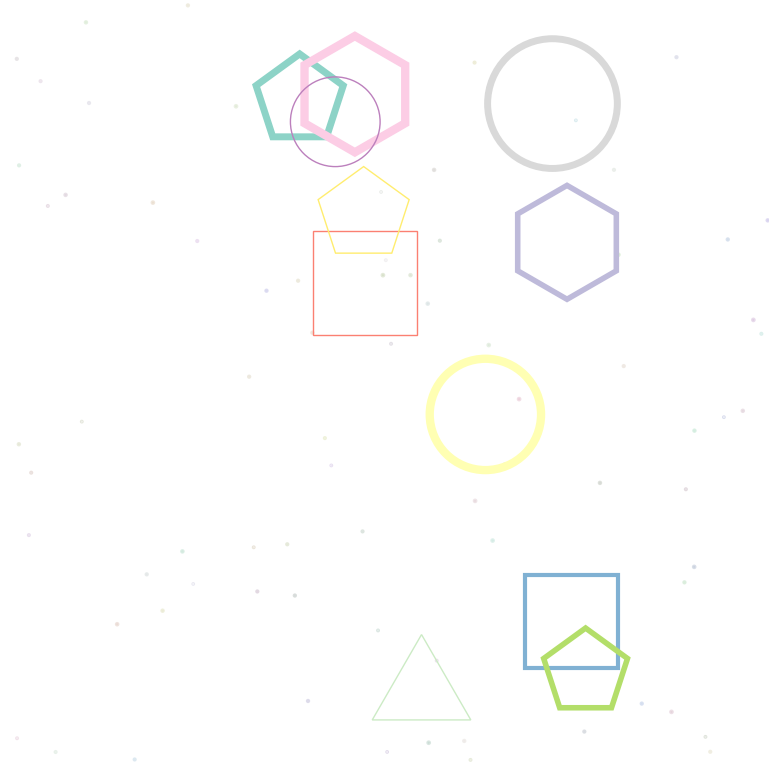[{"shape": "pentagon", "thickness": 2.5, "radius": 0.3, "center": [0.389, 0.87]}, {"shape": "circle", "thickness": 3, "radius": 0.36, "center": [0.63, 0.462]}, {"shape": "hexagon", "thickness": 2, "radius": 0.37, "center": [0.736, 0.685]}, {"shape": "square", "thickness": 0.5, "radius": 0.34, "center": [0.474, 0.632]}, {"shape": "square", "thickness": 1.5, "radius": 0.3, "center": [0.742, 0.193]}, {"shape": "pentagon", "thickness": 2, "radius": 0.29, "center": [0.761, 0.127]}, {"shape": "hexagon", "thickness": 3, "radius": 0.38, "center": [0.461, 0.878]}, {"shape": "circle", "thickness": 2.5, "radius": 0.42, "center": [0.717, 0.865]}, {"shape": "circle", "thickness": 0.5, "radius": 0.29, "center": [0.435, 0.842]}, {"shape": "triangle", "thickness": 0.5, "radius": 0.37, "center": [0.547, 0.102]}, {"shape": "pentagon", "thickness": 0.5, "radius": 0.31, "center": [0.472, 0.722]}]